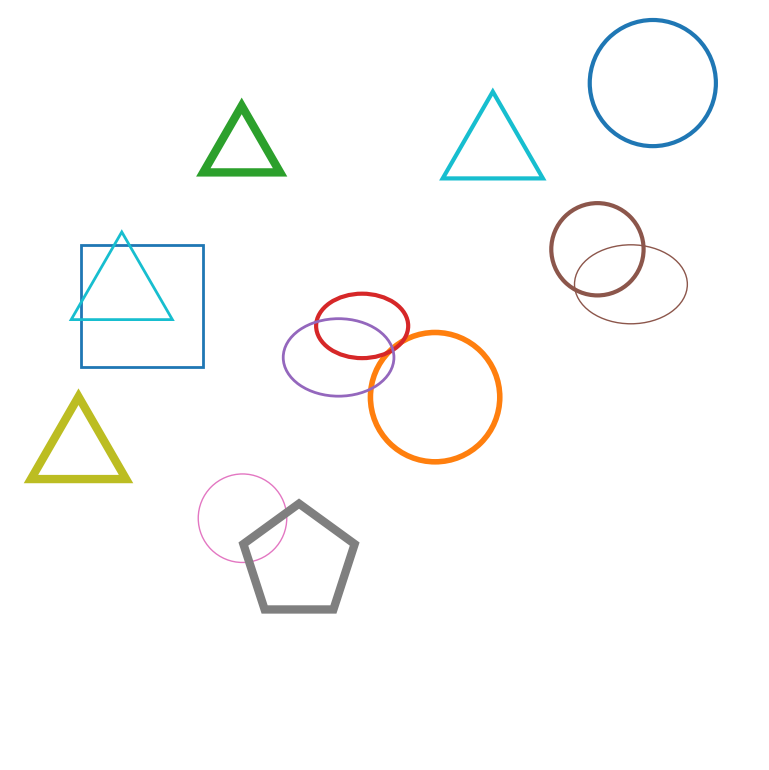[{"shape": "circle", "thickness": 1.5, "radius": 0.41, "center": [0.848, 0.892]}, {"shape": "square", "thickness": 1, "radius": 0.4, "center": [0.185, 0.603]}, {"shape": "circle", "thickness": 2, "radius": 0.42, "center": [0.565, 0.484]}, {"shape": "triangle", "thickness": 3, "radius": 0.29, "center": [0.314, 0.805]}, {"shape": "oval", "thickness": 1.5, "radius": 0.3, "center": [0.47, 0.577]}, {"shape": "oval", "thickness": 1, "radius": 0.36, "center": [0.44, 0.536]}, {"shape": "circle", "thickness": 1.5, "radius": 0.3, "center": [0.776, 0.676]}, {"shape": "oval", "thickness": 0.5, "radius": 0.37, "center": [0.819, 0.631]}, {"shape": "circle", "thickness": 0.5, "radius": 0.29, "center": [0.315, 0.327]}, {"shape": "pentagon", "thickness": 3, "radius": 0.38, "center": [0.388, 0.27]}, {"shape": "triangle", "thickness": 3, "radius": 0.36, "center": [0.102, 0.413]}, {"shape": "triangle", "thickness": 1.5, "radius": 0.38, "center": [0.64, 0.806]}, {"shape": "triangle", "thickness": 1, "radius": 0.38, "center": [0.158, 0.623]}]